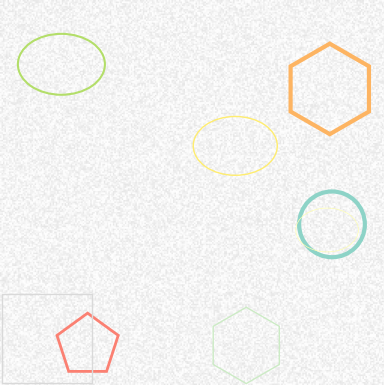[{"shape": "circle", "thickness": 3, "radius": 0.43, "center": [0.862, 0.417]}, {"shape": "oval", "thickness": 0.5, "radius": 0.41, "center": [0.85, 0.403]}, {"shape": "pentagon", "thickness": 2, "radius": 0.42, "center": [0.228, 0.103]}, {"shape": "hexagon", "thickness": 3, "radius": 0.59, "center": [0.857, 0.769]}, {"shape": "oval", "thickness": 1.5, "radius": 0.57, "center": [0.159, 0.833]}, {"shape": "square", "thickness": 1, "radius": 0.58, "center": [0.121, 0.12]}, {"shape": "hexagon", "thickness": 1, "radius": 0.5, "center": [0.64, 0.103]}, {"shape": "oval", "thickness": 1, "radius": 0.55, "center": [0.611, 0.621]}]